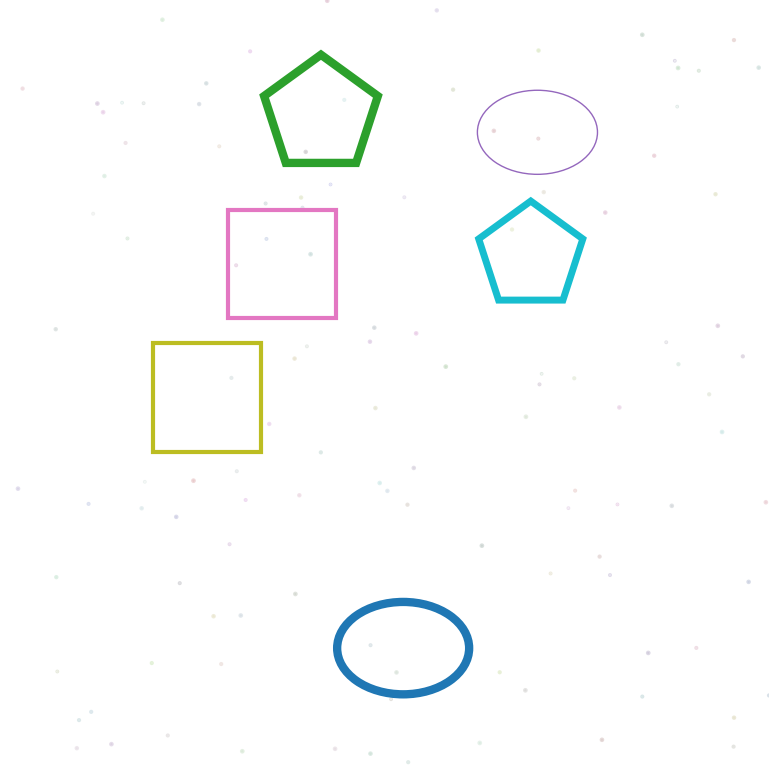[{"shape": "oval", "thickness": 3, "radius": 0.43, "center": [0.524, 0.158]}, {"shape": "pentagon", "thickness": 3, "radius": 0.39, "center": [0.417, 0.851]}, {"shape": "oval", "thickness": 0.5, "radius": 0.39, "center": [0.698, 0.828]}, {"shape": "square", "thickness": 1.5, "radius": 0.35, "center": [0.366, 0.657]}, {"shape": "square", "thickness": 1.5, "radius": 0.35, "center": [0.269, 0.484]}, {"shape": "pentagon", "thickness": 2.5, "radius": 0.36, "center": [0.689, 0.668]}]